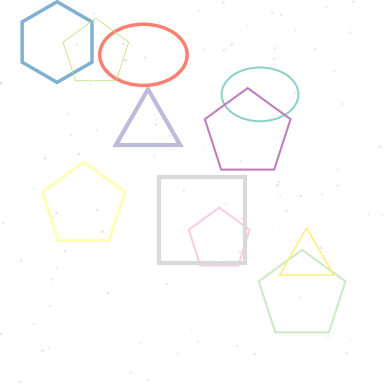[{"shape": "oval", "thickness": 1.5, "radius": 0.5, "center": [0.675, 0.755]}, {"shape": "pentagon", "thickness": 2, "radius": 0.56, "center": [0.217, 0.467]}, {"shape": "triangle", "thickness": 3, "radius": 0.48, "center": [0.384, 0.672]}, {"shape": "oval", "thickness": 2.5, "radius": 0.57, "center": [0.373, 0.858]}, {"shape": "hexagon", "thickness": 2.5, "radius": 0.52, "center": [0.148, 0.891]}, {"shape": "pentagon", "thickness": 0.5, "radius": 0.45, "center": [0.249, 0.863]}, {"shape": "pentagon", "thickness": 1.5, "radius": 0.42, "center": [0.569, 0.377]}, {"shape": "square", "thickness": 3, "radius": 0.56, "center": [0.524, 0.429]}, {"shape": "pentagon", "thickness": 1.5, "radius": 0.59, "center": [0.643, 0.654]}, {"shape": "pentagon", "thickness": 1.5, "radius": 0.59, "center": [0.785, 0.233]}, {"shape": "triangle", "thickness": 1, "radius": 0.41, "center": [0.796, 0.326]}]